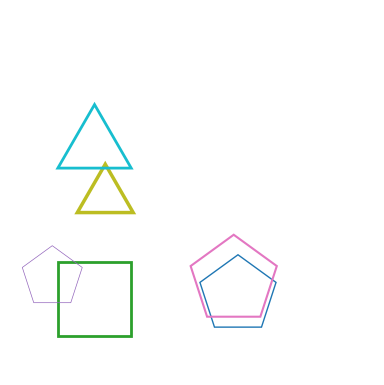[{"shape": "pentagon", "thickness": 1, "radius": 0.52, "center": [0.618, 0.234]}, {"shape": "square", "thickness": 2, "radius": 0.48, "center": [0.246, 0.223]}, {"shape": "pentagon", "thickness": 0.5, "radius": 0.41, "center": [0.136, 0.28]}, {"shape": "pentagon", "thickness": 1.5, "radius": 0.59, "center": [0.607, 0.273]}, {"shape": "triangle", "thickness": 2.5, "radius": 0.42, "center": [0.273, 0.49]}, {"shape": "triangle", "thickness": 2, "radius": 0.55, "center": [0.246, 0.618]}]